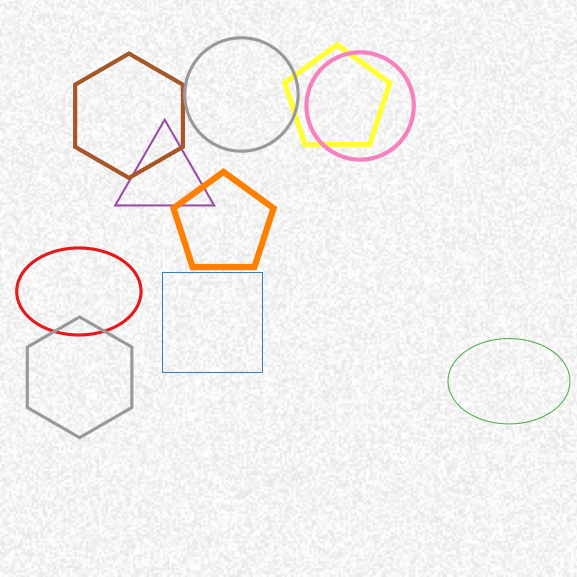[{"shape": "oval", "thickness": 1.5, "radius": 0.54, "center": [0.137, 0.494]}, {"shape": "square", "thickness": 0.5, "radius": 0.43, "center": [0.367, 0.442]}, {"shape": "oval", "thickness": 0.5, "radius": 0.53, "center": [0.881, 0.339]}, {"shape": "triangle", "thickness": 1, "radius": 0.49, "center": [0.285, 0.693]}, {"shape": "pentagon", "thickness": 3, "radius": 0.46, "center": [0.387, 0.61]}, {"shape": "pentagon", "thickness": 2.5, "radius": 0.48, "center": [0.584, 0.826]}, {"shape": "hexagon", "thickness": 2, "radius": 0.54, "center": [0.223, 0.799]}, {"shape": "circle", "thickness": 2, "radius": 0.46, "center": [0.624, 0.816]}, {"shape": "hexagon", "thickness": 1.5, "radius": 0.52, "center": [0.138, 0.346]}, {"shape": "circle", "thickness": 1.5, "radius": 0.49, "center": [0.418, 0.836]}]